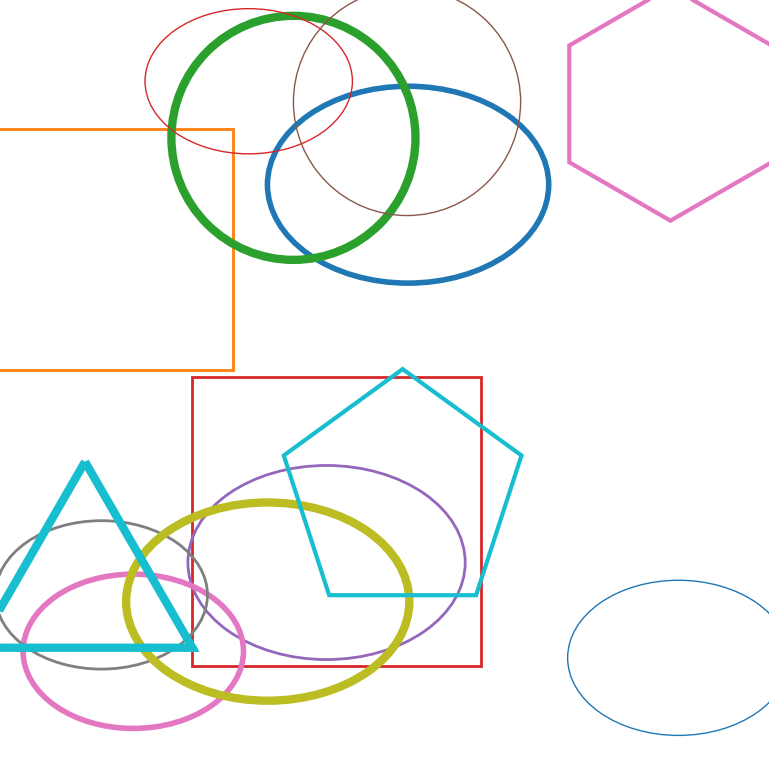[{"shape": "oval", "thickness": 2, "radius": 0.91, "center": [0.53, 0.76]}, {"shape": "oval", "thickness": 0.5, "radius": 0.72, "center": [0.881, 0.146]}, {"shape": "square", "thickness": 1, "radius": 0.78, "center": [0.146, 0.676]}, {"shape": "circle", "thickness": 3, "radius": 0.79, "center": [0.381, 0.821]}, {"shape": "square", "thickness": 1, "radius": 0.94, "center": [0.437, 0.322]}, {"shape": "oval", "thickness": 0.5, "radius": 0.67, "center": [0.323, 0.894]}, {"shape": "oval", "thickness": 1, "radius": 0.9, "center": [0.424, 0.269]}, {"shape": "circle", "thickness": 0.5, "radius": 0.74, "center": [0.529, 0.868]}, {"shape": "hexagon", "thickness": 1.5, "radius": 0.76, "center": [0.871, 0.865]}, {"shape": "oval", "thickness": 2, "radius": 0.72, "center": [0.173, 0.154]}, {"shape": "oval", "thickness": 1, "radius": 0.69, "center": [0.132, 0.227]}, {"shape": "oval", "thickness": 3, "radius": 0.92, "center": [0.348, 0.219]}, {"shape": "triangle", "thickness": 3, "radius": 0.81, "center": [0.11, 0.239]}, {"shape": "pentagon", "thickness": 1.5, "radius": 0.81, "center": [0.523, 0.358]}]